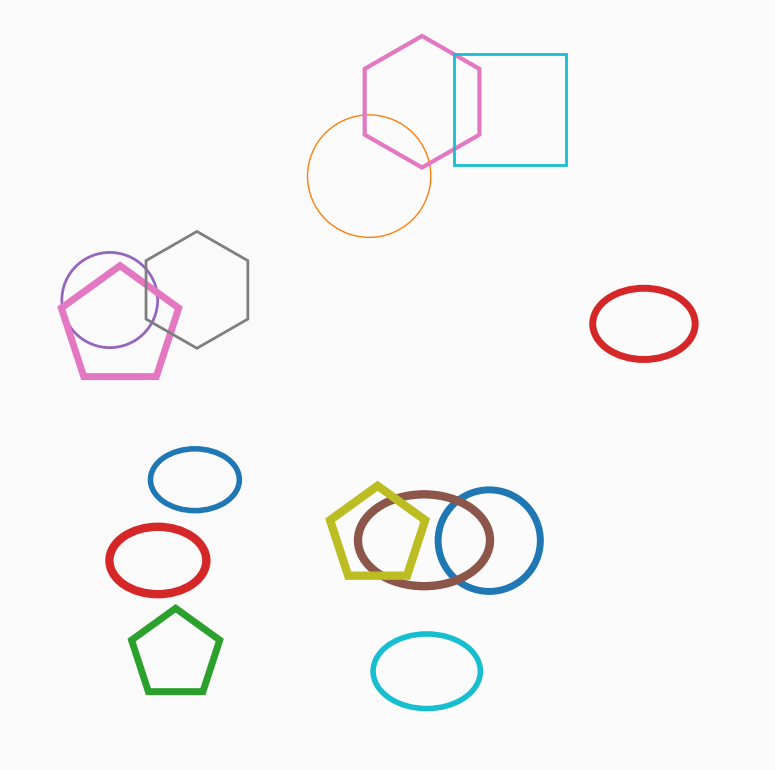[{"shape": "oval", "thickness": 2, "radius": 0.29, "center": [0.251, 0.377]}, {"shape": "circle", "thickness": 2.5, "radius": 0.33, "center": [0.631, 0.298]}, {"shape": "circle", "thickness": 0.5, "radius": 0.4, "center": [0.476, 0.771]}, {"shape": "pentagon", "thickness": 2.5, "radius": 0.3, "center": [0.227, 0.15]}, {"shape": "oval", "thickness": 2.5, "radius": 0.33, "center": [0.831, 0.579]}, {"shape": "oval", "thickness": 3, "radius": 0.31, "center": [0.204, 0.272]}, {"shape": "circle", "thickness": 1, "radius": 0.31, "center": [0.142, 0.61]}, {"shape": "oval", "thickness": 3, "radius": 0.43, "center": [0.547, 0.298]}, {"shape": "pentagon", "thickness": 2.5, "radius": 0.4, "center": [0.155, 0.575]}, {"shape": "hexagon", "thickness": 1.5, "radius": 0.43, "center": [0.545, 0.868]}, {"shape": "hexagon", "thickness": 1, "radius": 0.38, "center": [0.254, 0.624]}, {"shape": "pentagon", "thickness": 3, "radius": 0.32, "center": [0.487, 0.305]}, {"shape": "square", "thickness": 1, "radius": 0.36, "center": [0.658, 0.858]}, {"shape": "oval", "thickness": 2, "radius": 0.35, "center": [0.551, 0.128]}]